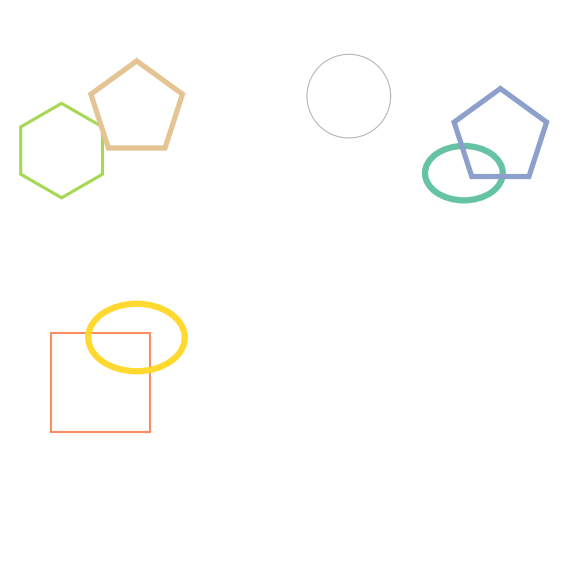[{"shape": "oval", "thickness": 3, "radius": 0.34, "center": [0.803, 0.699]}, {"shape": "square", "thickness": 1, "radius": 0.43, "center": [0.174, 0.337]}, {"shape": "pentagon", "thickness": 2.5, "radius": 0.42, "center": [0.866, 0.762]}, {"shape": "hexagon", "thickness": 1.5, "radius": 0.41, "center": [0.107, 0.738]}, {"shape": "oval", "thickness": 3, "radius": 0.42, "center": [0.236, 0.415]}, {"shape": "pentagon", "thickness": 2.5, "radius": 0.42, "center": [0.237, 0.81]}, {"shape": "circle", "thickness": 0.5, "radius": 0.36, "center": [0.604, 0.833]}]